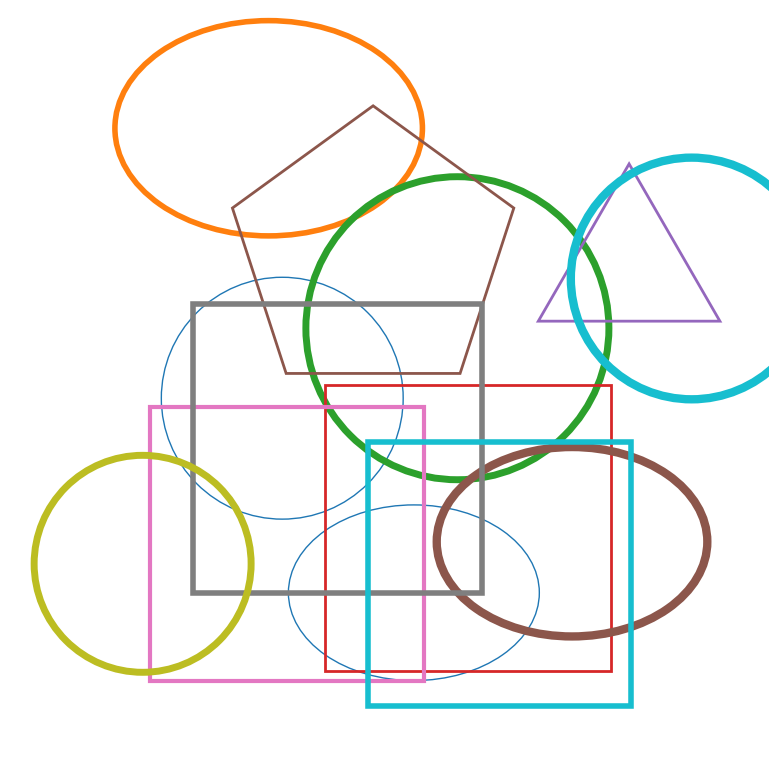[{"shape": "circle", "thickness": 0.5, "radius": 0.79, "center": [0.367, 0.483]}, {"shape": "oval", "thickness": 0.5, "radius": 0.81, "center": [0.537, 0.23]}, {"shape": "oval", "thickness": 2, "radius": 1.0, "center": [0.349, 0.833]}, {"shape": "circle", "thickness": 2.5, "radius": 0.98, "center": [0.594, 0.574]}, {"shape": "square", "thickness": 1, "radius": 0.93, "center": [0.608, 0.315]}, {"shape": "triangle", "thickness": 1, "radius": 0.68, "center": [0.817, 0.651]}, {"shape": "pentagon", "thickness": 1, "radius": 0.96, "center": [0.485, 0.67]}, {"shape": "oval", "thickness": 3, "radius": 0.88, "center": [0.743, 0.296]}, {"shape": "square", "thickness": 1.5, "radius": 0.89, "center": [0.373, 0.293]}, {"shape": "square", "thickness": 2, "radius": 0.94, "center": [0.438, 0.418]}, {"shape": "circle", "thickness": 2.5, "radius": 0.7, "center": [0.185, 0.268]}, {"shape": "square", "thickness": 2, "radius": 0.86, "center": [0.649, 0.255]}, {"shape": "circle", "thickness": 3, "radius": 0.78, "center": [0.898, 0.638]}]